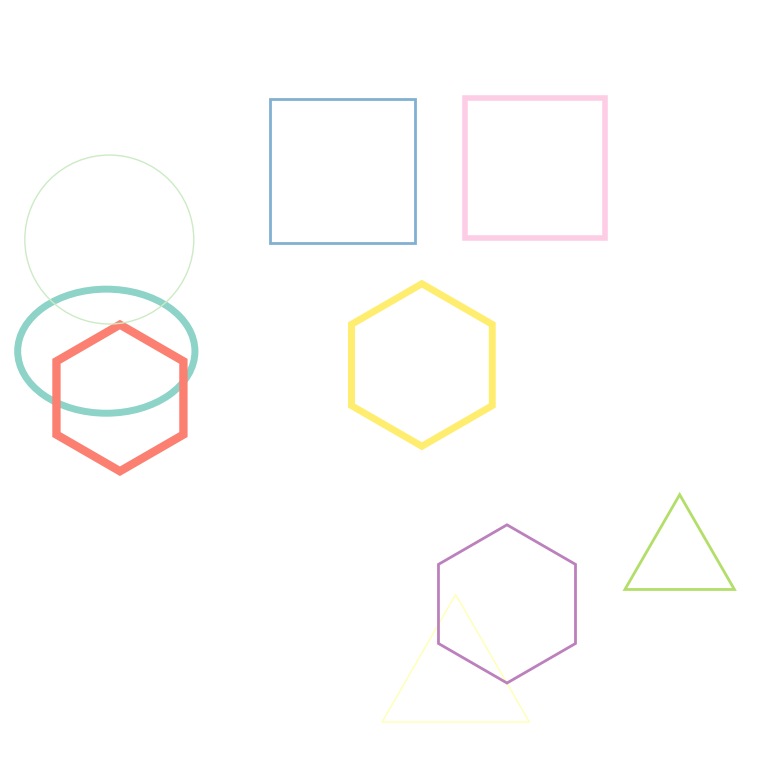[{"shape": "oval", "thickness": 2.5, "radius": 0.58, "center": [0.138, 0.544]}, {"shape": "triangle", "thickness": 0.5, "radius": 0.55, "center": [0.592, 0.118]}, {"shape": "hexagon", "thickness": 3, "radius": 0.48, "center": [0.156, 0.483]}, {"shape": "square", "thickness": 1, "radius": 0.47, "center": [0.445, 0.778]}, {"shape": "triangle", "thickness": 1, "radius": 0.41, "center": [0.883, 0.275]}, {"shape": "square", "thickness": 2, "radius": 0.45, "center": [0.695, 0.782]}, {"shape": "hexagon", "thickness": 1, "radius": 0.51, "center": [0.658, 0.216]}, {"shape": "circle", "thickness": 0.5, "radius": 0.55, "center": [0.142, 0.689]}, {"shape": "hexagon", "thickness": 2.5, "radius": 0.53, "center": [0.548, 0.526]}]